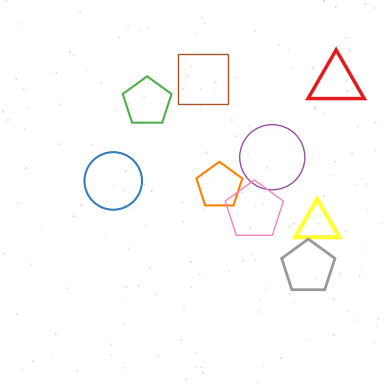[{"shape": "triangle", "thickness": 2.5, "radius": 0.42, "center": [0.873, 0.786]}, {"shape": "circle", "thickness": 1.5, "radius": 0.37, "center": [0.294, 0.53]}, {"shape": "pentagon", "thickness": 1.5, "radius": 0.33, "center": [0.382, 0.735]}, {"shape": "circle", "thickness": 1, "radius": 0.42, "center": [0.707, 0.592]}, {"shape": "pentagon", "thickness": 1.5, "radius": 0.31, "center": [0.57, 0.517]}, {"shape": "triangle", "thickness": 3, "radius": 0.33, "center": [0.824, 0.417]}, {"shape": "square", "thickness": 1, "radius": 0.32, "center": [0.526, 0.795]}, {"shape": "pentagon", "thickness": 1, "radius": 0.4, "center": [0.661, 0.453]}, {"shape": "pentagon", "thickness": 2, "radius": 0.36, "center": [0.801, 0.306]}]